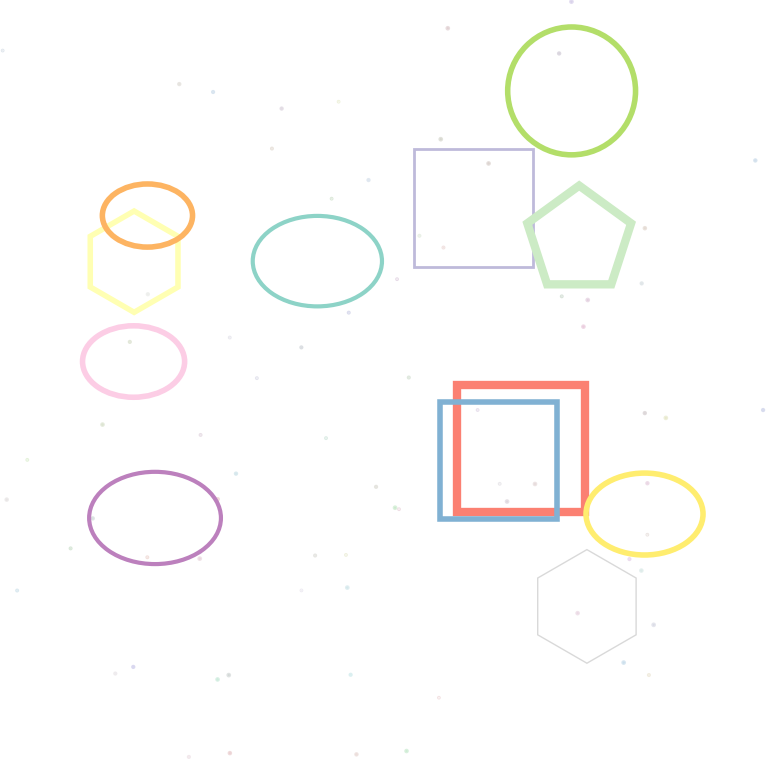[{"shape": "oval", "thickness": 1.5, "radius": 0.42, "center": [0.412, 0.661]}, {"shape": "hexagon", "thickness": 2, "radius": 0.33, "center": [0.174, 0.66]}, {"shape": "square", "thickness": 1, "radius": 0.39, "center": [0.615, 0.73]}, {"shape": "square", "thickness": 3, "radius": 0.41, "center": [0.677, 0.417]}, {"shape": "square", "thickness": 2, "radius": 0.38, "center": [0.647, 0.402]}, {"shape": "oval", "thickness": 2, "radius": 0.29, "center": [0.191, 0.72]}, {"shape": "circle", "thickness": 2, "radius": 0.42, "center": [0.742, 0.882]}, {"shape": "oval", "thickness": 2, "radius": 0.33, "center": [0.173, 0.53]}, {"shape": "hexagon", "thickness": 0.5, "radius": 0.37, "center": [0.762, 0.212]}, {"shape": "oval", "thickness": 1.5, "radius": 0.43, "center": [0.201, 0.327]}, {"shape": "pentagon", "thickness": 3, "radius": 0.35, "center": [0.752, 0.688]}, {"shape": "oval", "thickness": 2, "radius": 0.38, "center": [0.837, 0.332]}]